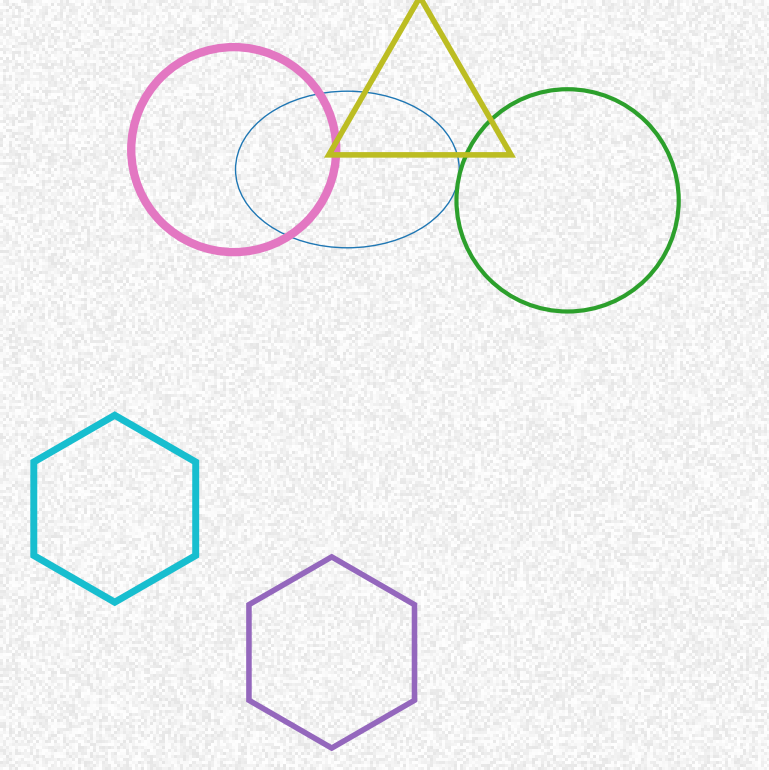[{"shape": "oval", "thickness": 0.5, "radius": 0.73, "center": [0.451, 0.78]}, {"shape": "circle", "thickness": 1.5, "radius": 0.72, "center": [0.737, 0.74]}, {"shape": "hexagon", "thickness": 2, "radius": 0.62, "center": [0.431, 0.153]}, {"shape": "circle", "thickness": 3, "radius": 0.67, "center": [0.304, 0.806]}, {"shape": "triangle", "thickness": 2, "radius": 0.68, "center": [0.545, 0.867]}, {"shape": "hexagon", "thickness": 2.5, "radius": 0.61, "center": [0.149, 0.339]}]